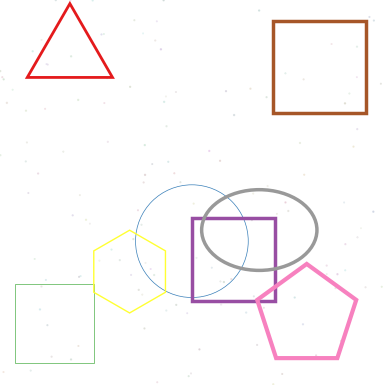[{"shape": "triangle", "thickness": 2, "radius": 0.64, "center": [0.182, 0.863]}, {"shape": "circle", "thickness": 0.5, "radius": 0.73, "center": [0.498, 0.374]}, {"shape": "square", "thickness": 0.5, "radius": 0.51, "center": [0.142, 0.159]}, {"shape": "square", "thickness": 2.5, "radius": 0.54, "center": [0.606, 0.327]}, {"shape": "hexagon", "thickness": 1, "radius": 0.54, "center": [0.337, 0.295]}, {"shape": "square", "thickness": 2.5, "radius": 0.6, "center": [0.83, 0.826]}, {"shape": "pentagon", "thickness": 3, "radius": 0.68, "center": [0.797, 0.179]}, {"shape": "oval", "thickness": 2.5, "radius": 0.75, "center": [0.673, 0.402]}]